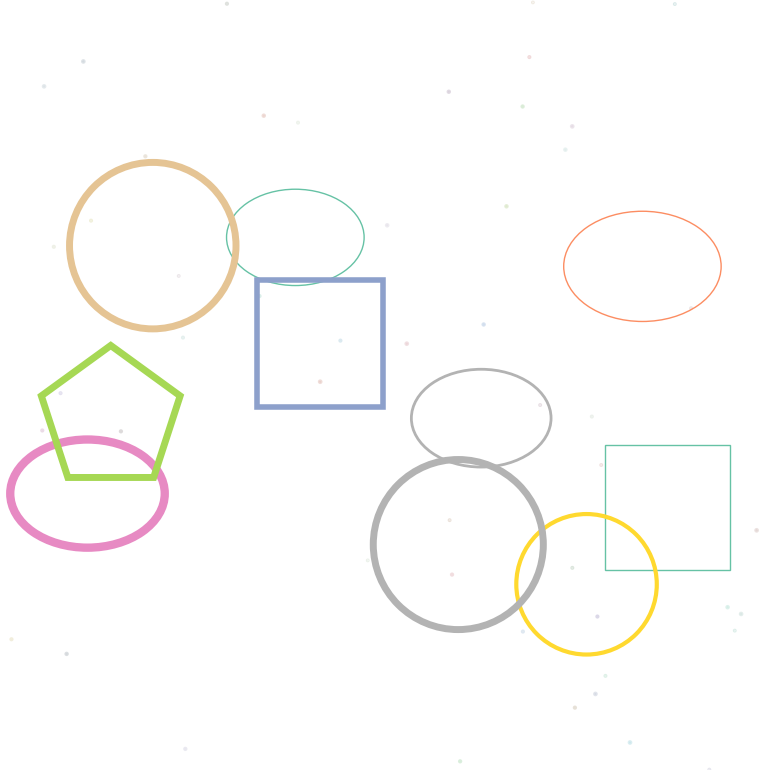[{"shape": "square", "thickness": 0.5, "radius": 0.41, "center": [0.867, 0.341]}, {"shape": "oval", "thickness": 0.5, "radius": 0.45, "center": [0.384, 0.692]}, {"shape": "oval", "thickness": 0.5, "radius": 0.51, "center": [0.834, 0.654]}, {"shape": "square", "thickness": 2, "radius": 0.41, "center": [0.416, 0.554]}, {"shape": "oval", "thickness": 3, "radius": 0.5, "center": [0.114, 0.359]}, {"shape": "pentagon", "thickness": 2.5, "radius": 0.47, "center": [0.144, 0.457]}, {"shape": "circle", "thickness": 1.5, "radius": 0.46, "center": [0.762, 0.241]}, {"shape": "circle", "thickness": 2.5, "radius": 0.54, "center": [0.198, 0.681]}, {"shape": "oval", "thickness": 1, "radius": 0.45, "center": [0.625, 0.457]}, {"shape": "circle", "thickness": 2.5, "radius": 0.55, "center": [0.595, 0.293]}]